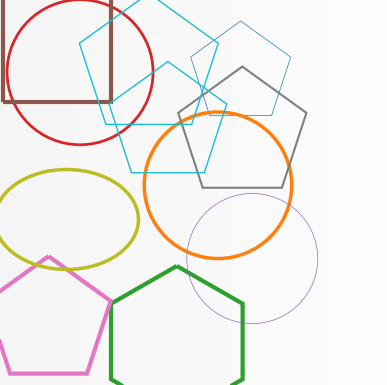[{"shape": "pentagon", "thickness": 0.5, "radius": 0.68, "center": [0.621, 0.81]}, {"shape": "circle", "thickness": 2.5, "radius": 0.95, "center": [0.563, 0.519]}, {"shape": "hexagon", "thickness": 3, "radius": 0.98, "center": [0.456, 0.113]}, {"shape": "circle", "thickness": 2, "radius": 0.94, "center": [0.207, 0.812]}, {"shape": "circle", "thickness": 0.5, "radius": 0.84, "center": [0.651, 0.328]}, {"shape": "square", "thickness": 3, "radius": 0.69, "center": [0.147, 0.872]}, {"shape": "pentagon", "thickness": 3, "radius": 0.84, "center": [0.125, 0.166]}, {"shape": "pentagon", "thickness": 1.5, "radius": 0.87, "center": [0.625, 0.653]}, {"shape": "oval", "thickness": 2.5, "radius": 0.93, "center": [0.172, 0.43]}, {"shape": "pentagon", "thickness": 1, "radius": 0.8, "center": [0.433, 0.68]}, {"shape": "pentagon", "thickness": 1, "radius": 0.94, "center": [0.384, 0.829]}]